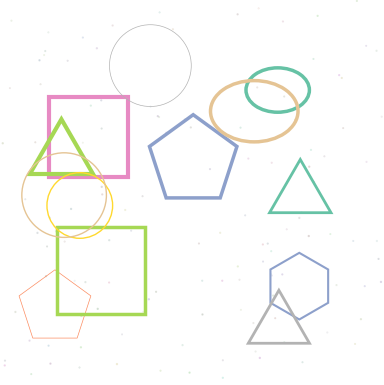[{"shape": "oval", "thickness": 2.5, "radius": 0.41, "center": [0.721, 0.766]}, {"shape": "triangle", "thickness": 2, "radius": 0.46, "center": [0.78, 0.494]}, {"shape": "pentagon", "thickness": 0.5, "radius": 0.49, "center": [0.143, 0.201]}, {"shape": "pentagon", "thickness": 2.5, "radius": 0.6, "center": [0.502, 0.583]}, {"shape": "hexagon", "thickness": 1.5, "radius": 0.43, "center": [0.777, 0.257]}, {"shape": "square", "thickness": 3, "radius": 0.51, "center": [0.231, 0.644]}, {"shape": "triangle", "thickness": 3, "radius": 0.47, "center": [0.16, 0.595]}, {"shape": "square", "thickness": 2.5, "radius": 0.57, "center": [0.262, 0.298]}, {"shape": "circle", "thickness": 1, "radius": 0.43, "center": [0.207, 0.466]}, {"shape": "circle", "thickness": 1, "radius": 0.55, "center": [0.167, 0.493]}, {"shape": "oval", "thickness": 2.5, "radius": 0.57, "center": [0.66, 0.711]}, {"shape": "triangle", "thickness": 2, "radius": 0.46, "center": [0.724, 0.154]}, {"shape": "circle", "thickness": 0.5, "radius": 0.53, "center": [0.391, 0.83]}]